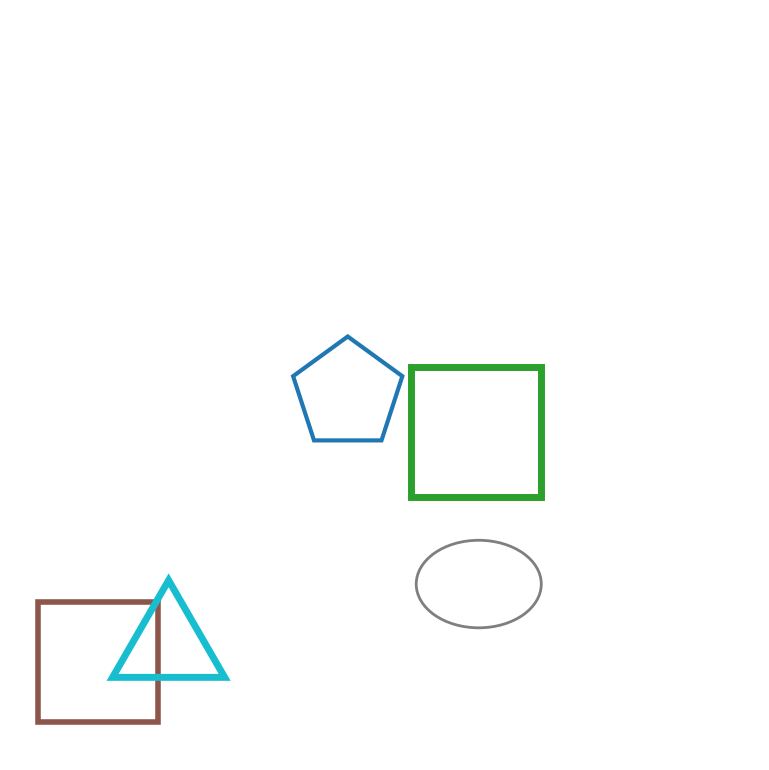[{"shape": "pentagon", "thickness": 1.5, "radius": 0.37, "center": [0.452, 0.488]}, {"shape": "square", "thickness": 2.5, "radius": 0.42, "center": [0.618, 0.439]}, {"shape": "square", "thickness": 2, "radius": 0.39, "center": [0.128, 0.14]}, {"shape": "oval", "thickness": 1, "radius": 0.41, "center": [0.622, 0.242]}, {"shape": "triangle", "thickness": 2.5, "radius": 0.42, "center": [0.219, 0.162]}]